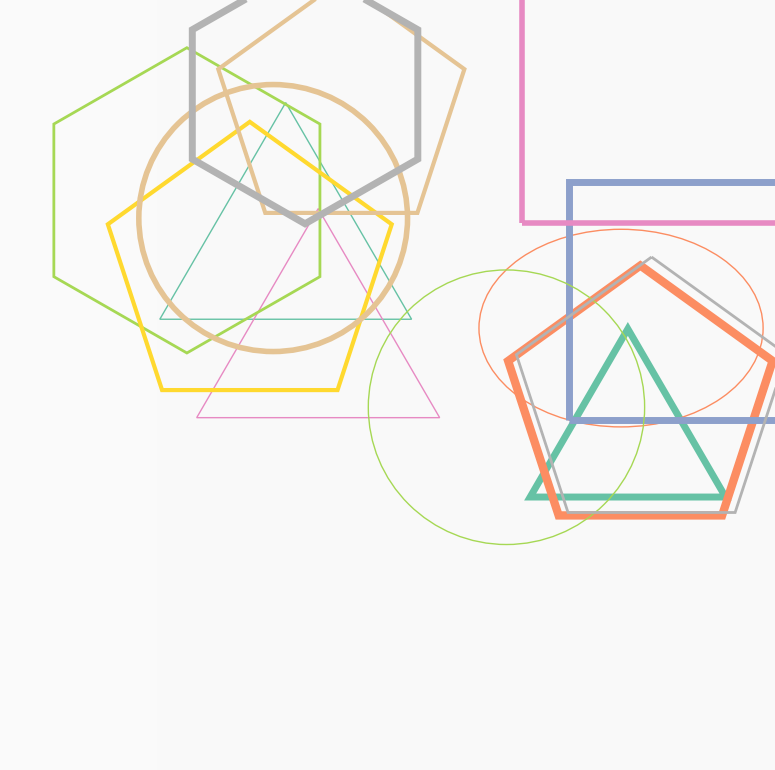[{"shape": "triangle", "thickness": 2.5, "radius": 0.73, "center": [0.81, 0.427]}, {"shape": "triangle", "thickness": 0.5, "radius": 0.94, "center": [0.369, 0.679]}, {"shape": "pentagon", "thickness": 3, "radius": 0.9, "center": [0.826, 0.476]}, {"shape": "oval", "thickness": 0.5, "radius": 0.92, "center": [0.801, 0.574]}, {"shape": "square", "thickness": 2.5, "radius": 0.77, "center": [0.888, 0.609]}, {"shape": "triangle", "thickness": 0.5, "radius": 0.9, "center": [0.411, 0.548]}, {"shape": "square", "thickness": 2, "radius": 0.83, "center": [0.84, 0.876]}, {"shape": "hexagon", "thickness": 1, "radius": 0.99, "center": [0.241, 0.74]}, {"shape": "circle", "thickness": 0.5, "radius": 0.89, "center": [0.654, 0.471]}, {"shape": "pentagon", "thickness": 1.5, "radius": 0.96, "center": [0.322, 0.649]}, {"shape": "circle", "thickness": 2, "radius": 0.87, "center": [0.352, 0.717]}, {"shape": "pentagon", "thickness": 1.5, "radius": 0.83, "center": [0.44, 0.859]}, {"shape": "pentagon", "thickness": 1, "radius": 0.92, "center": [0.841, 0.483]}, {"shape": "hexagon", "thickness": 2.5, "radius": 0.84, "center": [0.394, 0.877]}]